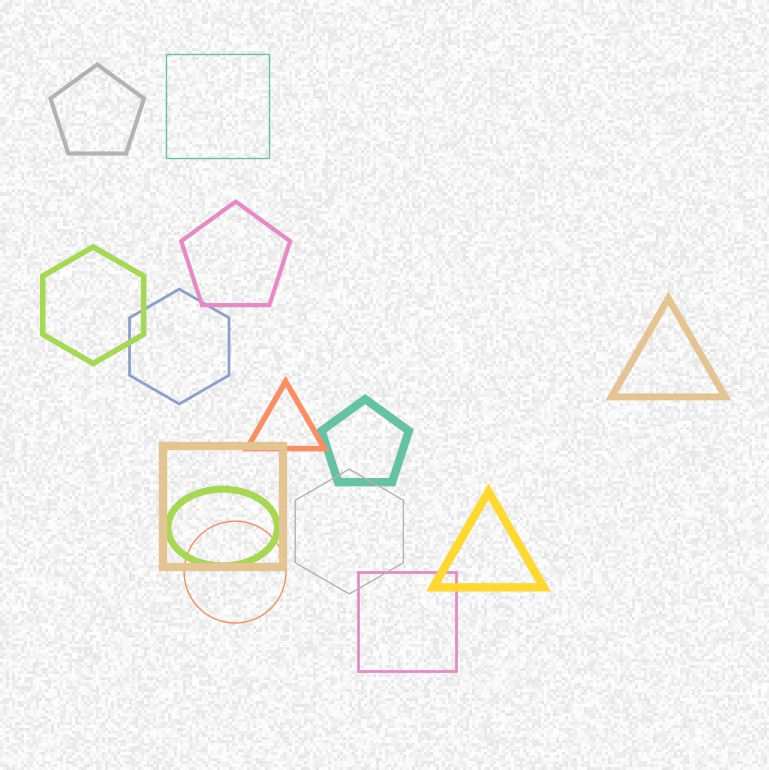[{"shape": "square", "thickness": 0.5, "radius": 0.34, "center": [0.283, 0.862]}, {"shape": "pentagon", "thickness": 3, "radius": 0.3, "center": [0.474, 0.422]}, {"shape": "triangle", "thickness": 2, "radius": 0.29, "center": [0.371, 0.446]}, {"shape": "circle", "thickness": 0.5, "radius": 0.33, "center": [0.305, 0.257]}, {"shape": "hexagon", "thickness": 1, "radius": 0.37, "center": [0.233, 0.55]}, {"shape": "pentagon", "thickness": 1.5, "radius": 0.37, "center": [0.306, 0.664]}, {"shape": "square", "thickness": 1, "radius": 0.32, "center": [0.528, 0.193]}, {"shape": "hexagon", "thickness": 2, "radius": 0.38, "center": [0.121, 0.604]}, {"shape": "oval", "thickness": 2.5, "radius": 0.36, "center": [0.289, 0.315]}, {"shape": "triangle", "thickness": 3, "radius": 0.41, "center": [0.634, 0.279]}, {"shape": "square", "thickness": 3, "radius": 0.39, "center": [0.29, 0.342]}, {"shape": "triangle", "thickness": 2.5, "radius": 0.43, "center": [0.868, 0.527]}, {"shape": "pentagon", "thickness": 1.5, "radius": 0.32, "center": [0.126, 0.852]}, {"shape": "hexagon", "thickness": 0.5, "radius": 0.41, "center": [0.454, 0.31]}]